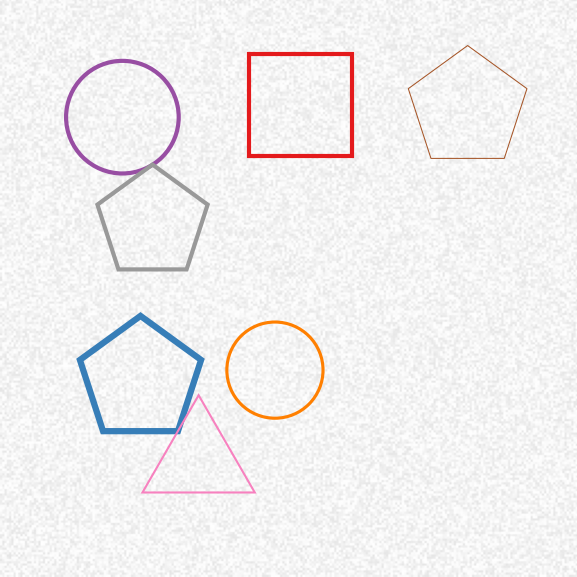[{"shape": "square", "thickness": 2, "radius": 0.44, "center": [0.52, 0.817]}, {"shape": "pentagon", "thickness": 3, "radius": 0.55, "center": [0.243, 0.342]}, {"shape": "circle", "thickness": 2, "radius": 0.49, "center": [0.212, 0.796]}, {"shape": "circle", "thickness": 1.5, "radius": 0.42, "center": [0.476, 0.358]}, {"shape": "pentagon", "thickness": 0.5, "radius": 0.54, "center": [0.81, 0.812]}, {"shape": "triangle", "thickness": 1, "radius": 0.56, "center": [0.344, 0.202]}, {"shape": "pentagon", "thickness": 2, "radius": 0.5, "center": [0.264, 0.614]}]